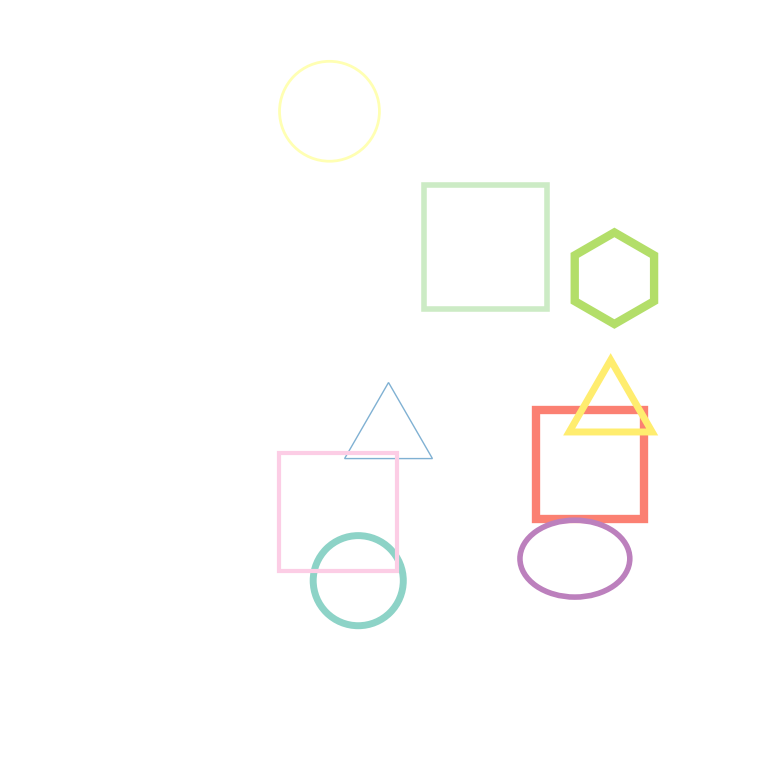[{"shape": "circle", "thickness": 2.5, "radius": 0.29, "center": [0.465, 0.246]}, {"shape": "circle", "thickness": 1, "radius": 0.32, "center": [0.428, 0.855]}, {"shape": "square", "thickness": 3, "radius": 0.35, "center": [0.766, 0.397]}, {"shape": "triangle", "thickness": 0.5, "radius": 0.33, "center": [0.505, 0.437]}, {"shape": "hexagon", "thickness": 3, "radius": 0.3, "center": [0.798, 0.639]}, {"shape": "square", "thickness": 1.5, "radius": 0.38, "center": [0.439, 0.335]}, {"shape": "oval", "thickness": 2, "radius": 0.36, "center": [0.747, 0.274]}, {"shape": "square", "thickness": 2, "radius": 0.4, "center": [0.63, 0.679]}, {"shape": "triangle", "thickness": 2.5, "radius": 0.31, "center": [0.793, 0.47]}]